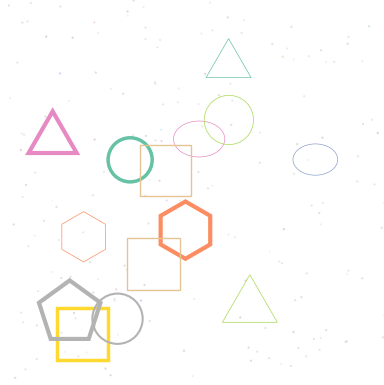[{"shape": "circle", "thickness": 2.5, "radius": 0.29, "center": [0.338, 0.585]}, {"shape": "triangle", "thickness": 0.5, "radius": 0.34, "center": [0.594, 0.832]}, {"shape": "hexagon", "thickness": 0.5, "radius": 0.33, "center": [0.217, 0.385]}, {"shape": "hexagon", "thickness": 3, "radius": 0.37, "center": [0.482, 0.402]}, {"shape": "oval", "thickness": 0.5, "radius": 0.29, "center": [0.819, 0.586]}, {"shape": "oval", "thickness": 0.5, "radius": 0.33, "center": [0.517, 0.639]}, {"shape": "triangle", "thickness": 3, "radius": 0.36, "center": [0.137, 0.639]}, {"shape": "triangle", "thickness": 0.5, "radius": 0.41, "center": [0.649, 0.204]}, {"shape": "circle", "thickness": 0.5, "radius": 0.32, "center": [0.594, 0.688]}, {"shape": "square", "thickness": 2.5, "radius": 0.34, "center": [0.214, 0.132]}, {"shape": "square", "thickness": 1, "radius": 0.33, "center": [0.429, 0.558]}, {"shape": "square", "thickness": 1, "radius": 0.34, "center": [0.399, 0.314]}, {"shape": "circle", "thickness": 1.5, "radius": 0.33, "center": [0.305, 0.172]}, {"shape": "pentagon", "thickness": 3, "radius": 0.42, "center": [0.181, 0.188]}]